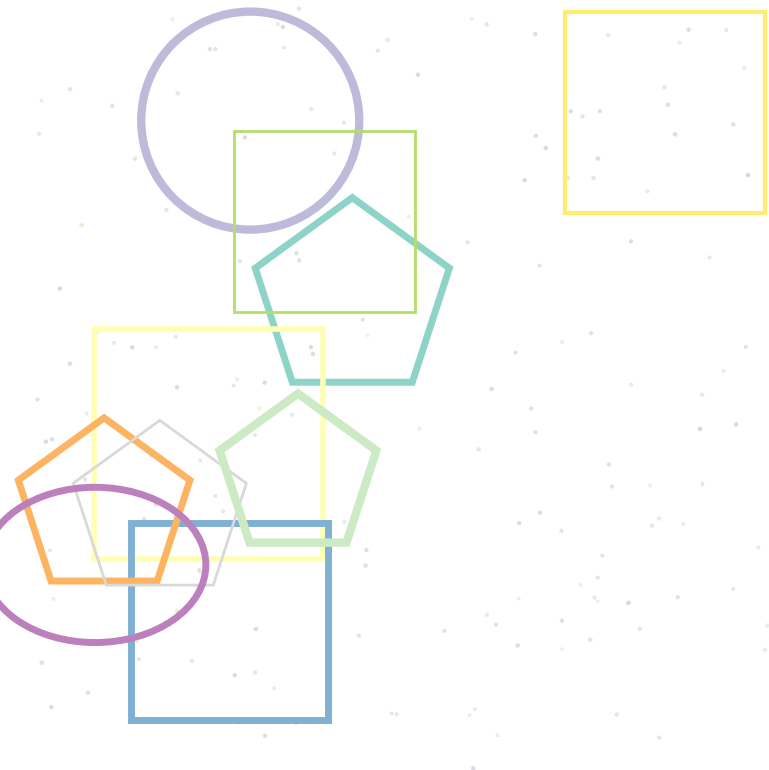[{"shape": "pentagon", "thickness": 2.5, "radius": 0.66, "center": [0.458, 0.611]}, {"shape": "square", "thickness": 2, "radius": 0.74, "center": [0.271, 0.424]}, {"shape": "circle", "thickness": 3, "radius": 0.71, "center": [0.325, 0.843]}, {"shape": "square", "thickness": 2.5, "radius": 0.64, "center": [0.298, 0.192]}, {"shape": "pentagon", "thickness": 2.5, "radius": 0.59, "center": [0.135, 0.34]}, {"shape": "square", "thickness": 1, "radius": 0.59, "center": [0.421, 0.713]}, {"shape": "pentagon", "thickness": 1, "radius": 0.59, "center": [0.208, 0.336]}, {"shape": "oval", "thickness": 2.5, "radius": 0.72, "center": [0.123, 0.266]}, {"shape": "pentagon", "thickness": 3, "radius": 0.54, "center": [0.387, 0.382]}, {"shape": "square", "thickness": 1.5, "radius": 0.65, "center": [0.863, 0.854]}]